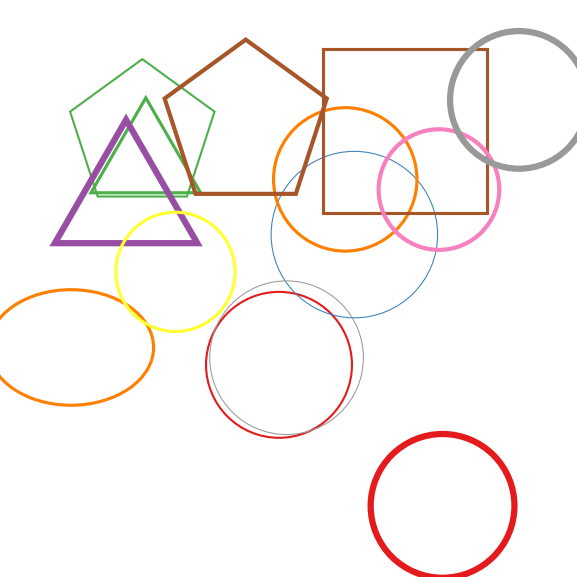[{"shape": "circle", "thickness": 1, "radius": 0.63, "center": [0.483, 0.367]}, {"shape": "circle", "thickness": 3, "radius": 0.62, "center": [0.766, 0.123]}, {"shape": "circle", "thickness": 0.5, "radius": 0.72, "center": [0.614, 0.593]}, {"shape": "triangle", "thickness": 1.5, "radius": 0.55, "center": [0.252, 0.72]}, {"shape": "pentagon", "thickness": 1, "radius": 0.66, "center": [0.246, 0.765]}, {"shape": "triangle", "thickness": 3, "radius": 0.71, "center": [0.218, 0.649]}, {"shape": "oval", "thickness": 1.5, "radius": 0.71, "center": [0.123, 0.397]}, {"shape": "circle", "thickness": 1.5, "radius": 0.62, "center": [0.598, 0.688]}, {"shape": "circle", "thickness": 1.5, "radius": 0.52, "center": [0.304, 0.528]}, {"shape": "pentagon", "thickness": 2, "radius": 0.74, "center": [0.425, 0.783]}, {"shape": "square", "thickness": 1.5, "radius": 0.71, "center": [0.701, 0.772]}, {"shape": "circle", "thickness": 2, "radius": 0.52, "center": [0.76, 0.671]}, {"shape": "circle", "thickness": 0.5, "radius": 0.67, "center": [0.496, 0.38]}, {"shape": "circle", "thickness": 3, "radius": 0.6, "center": [0.899, 0.826]}]